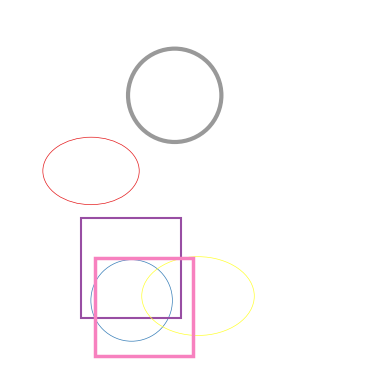[{"shape": "oval", "thickness": 0.5, "radius": 0.63, "center": [0.236, 0.556]}, {"shape": "circle", "thickness": 0.5, "radius": 0.53, "center": [0.342, 0.22]}, {"shape": "square", "thickness": 1.5, "radius": 0.65, "center": [0.341, 0.305]}, {"shape": "oval", "thickness": 0.5, "radius": 0.73, "center": [0.514, 0.231]}, {"shape": "square", "thickness": 2.5, "radius": 0.64, "center": [0.373, 0.203]}, {"shape": "circle", "thickness": 3, "radius": 0.61, "center": [0.454, 0.752]}]